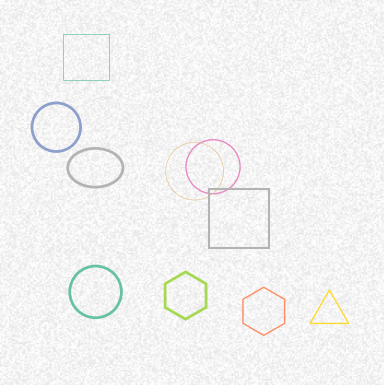[{"shape": "square", "thickness": 0.5, "radius": 0.3, "center": [0.222, 0.852]}, {"shape": "circle", "thickness": 2, "radius": 0.34, "center": [0.248, 0.242]}, {"shape": "hexagon", "thickness": 1, "radius": 0.31, "center": [0.685, 0.191]}, {"shape": "circle", "thickness": 2, "radius": 0.32, "center": [0.146, 0.67]}, {"shape": "circle", "thickness": 1, "radius": 0.35, "center": [0.553, 0.567]}, {"shape": "hexagon", "thickness": 2, "radius": 0.31, "center": [0.482, 0.232]}, {"shape": "triangle", "thickness": 1, "radius": 0.29, "center": [0.856, 0.189]}, {"shape": "circle", "thickness": 0.5, "radius": 0.38, "center": [0.505, 0.555]}, {"shape": "oval", "thickness": 2, "radius": 0.36, "center": [0.248, 0.564]}, {"shape": "square", "thickness": 1.5, "radius": 0.39, "center": [0.621, 0.433]}]